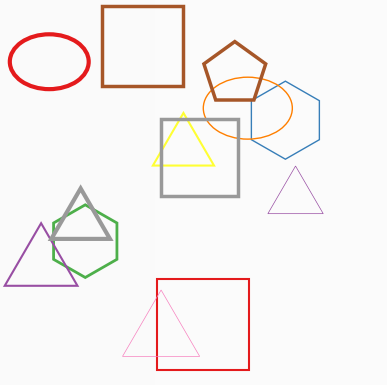[{"shape": "oval", "thickness": 3, "radius": 0.51, "center": [0.127, 0.84]}, {"shape": "square", "thickness": 1.5, "radius": 0.59, "center": [0.524, 0.157]}, {"shape": "hexagon", "thickness": 1, "radius": 0.51, "center": [0.736, 0.688]}, {"shape": "hexagon", "thickness": 2, "radius": 0.47, "center": [0.22, 0.374]}, {"shape": "triangle", "thickness": 1.5, "radius": 0.54, "center": [0.106, 0.312]}, {"shape": "triangle", "thickness": 0.5, "radius": 0.41, "center": [0.763, 0.486]}, {"shape": "oval", "thickness": 1, "radius": 0.57, "center": [0.64, 0.719]}, {"shape": "triangle", "thickness": 1.5, "radius": 0.46, "center": [0.473, 0.616]}, {"shape": "pentagon", "thickness": 2.5, "radius": 0.42, "center": [0.606, 0.808]}, {"shape": "square", "thickness": 2.5, "radius": 0.52, "center": [0.367, 0.881]}, {"shape": "triangle", "thickness": 0.5, "radius": 0.57, "center": [0.416, 0.132]}, {"shape": "triangle", "thickness": 3, "radius": 0.44, "center": [0.208, 0.423]}, {"shape": "square", "thickness": 2.5, "radius": 0.5, "center": [0.514, 0.591]}]